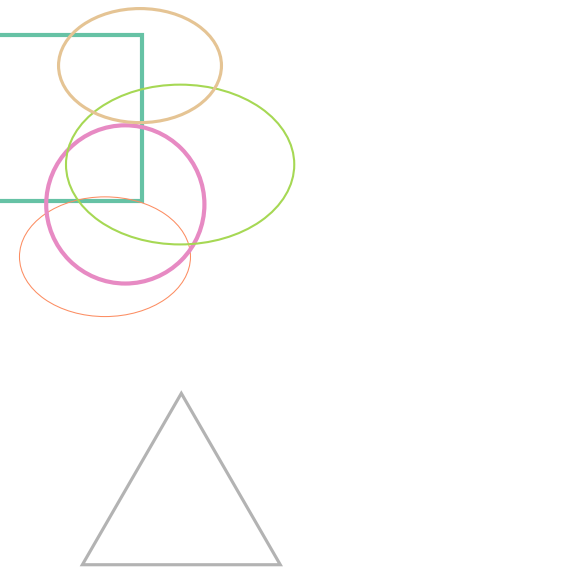[{"shape": "square", "thickness": 2, "radius": 0.72, "center": [0.102, 0.794]}, {"shape": "oval", "thickness": 0.5, "radius": 0.74, "center": [0.182, 0.555]}, {"shape": "circle", "thickness": 2, "radius": 0.68, "center": [0.217, 0.645]}, {"shape": "oval", "thickness": 1, "radius": 0.99, "center": [0.312, 0.714]}, {"shape": "oval", "thickness": 1.5, "radius": 0.71, "center": [0.242, 0.886]}, {"shape": "triangle", "thickness": 1.5, "radius": 0.99, "center": [0.314, 0.12]}]